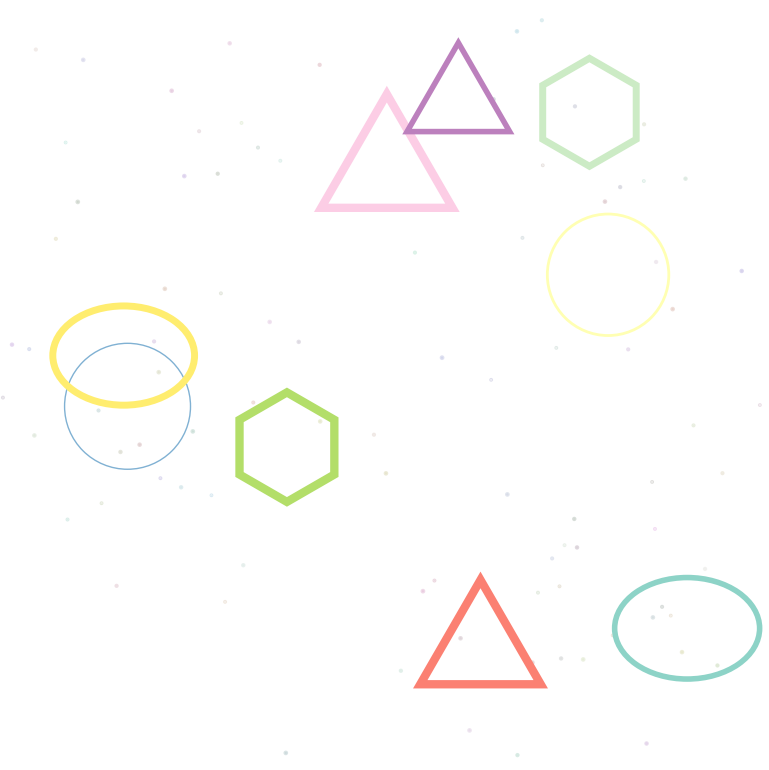[{"shape": "oval", "thickness": 2, "radius": 0.47, "center": [0.892, 0.184]}, {"shape": "circle", "thickness": 1, "radius": 0.39, "center": [0.79, 0.643]}, {"shape": "triangle", "thickness": 3, "radius": 0.45, "center": [0.624, 0.157]}, {"shape": "circle", "thickness": 0.5, "radius": 0.41, "center": [0.166, 0.472]}, {"shape": "hexagon", "thickness": 3, "radius": 0.36, "center": [0.373, 0.419]}, {"shape": "triangle", "thickness": 3, "radius": 0.49, "center": [0.502, 0.779]}, {"shape": "triangle", "thickness": 2, "radius": 0.38, "center": [0.595, 0.868]}, {"shape": "hexagon", "thickness": 2.5, "radius": 0.35, "center": [0.766, 0.854]}, {"shape": "oval", "thickness": 2.5, "radius": 0.46, "center": [0.161, 0.538]}]